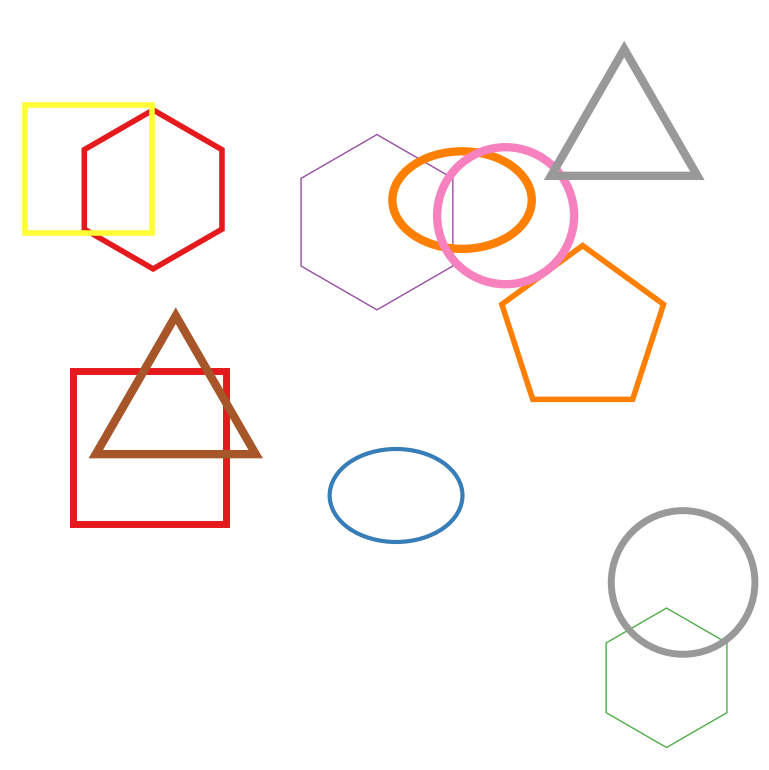[{"shape": "hexagon", "thickness": 2, "radius": 0.52, "center": [0.199, 0.754]}, {"shape": "square", "thickness": 2.5, "radius": 0.5, "center": [0.194, 0.419]}, {"shape": "oval", "thickness": 1.5, "radius": 0.43, "center": [0.514, 0.356]}, {"shape": "hexagon", "thickness": 0.5, "radius": 0.45, "center": [0.866, 0.12]}, {"shape": "hexagon", "thickness": 0.5, "radius": 0.57, "center": [0.49, 0.711]}, {"shape": "pentagon", "thickness": 2, "radius": 0.55, "center": [0.757, 0.571]}, {"shape": "oval", "thickness": 3, "radius": 0.45, "center": [0.6, 0.74]}, {"shape": "square", "thickness": 2, "radius": 0.41, "center": [0.115, 0.78]}, {"shape": "triangle", "thickness": 3, "radius": 0.6, "center": [0.228, 0.47]}, {"shape": "circle", "thickness": 3, "radius": 0.44, "center": [0.657, 0.72]}, {"shape": "circle", "thickness": 2.5, "radius": 0.47, "center": [0.887, 0.244]}, {"shape": "triangle", "thickness": 3, "radius": 0.55, "center": [0.811, 0.827]}]